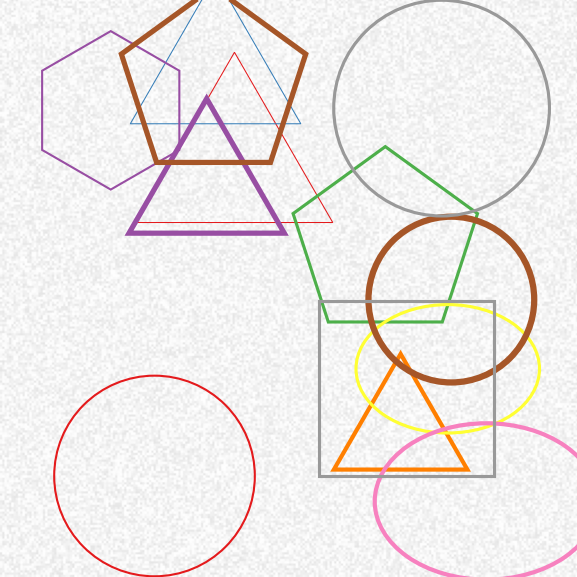[{"shape": "triangle", "thickness": 0.5, "radius": 0.98, "center": [0.406, 0.712]}, {"shape": "circle", "thickness": 1, "radius": 0.87, "center": [0.268, 0.175]}, {"shape": "triangle", "thickness": 0.5, "radius": 0.85, "center": [0.373, 0.87]}, {"shape": "pentagon", "thickness": 1.5, "radius": 0.84, "center": [0.667, 0.577]}, {"shape": "triangle", "thickness": 2.5, "radius": 0.78, "center": [0.358, 0.673]}, {"shape": "hexagon", "thickness": 1, "radius": 0.69, "center": [0.192, 0.808]}, {"shape": "triangle", "thickness": 2, "radius": 0.67, "center": [0.694, 0.253]}, {"shape": "oval", "thickness": 1.5, "radius": 0.79, "center": [0.775, 0.361]}, {"shape": "circle", "thickness": 3, "radius": 0.72, "center": [0.782, 0.48]}, {"shape": "pentagon", "thickness": 2.5, "radius": 0.84, "center": [0.37, 0.854]}, {"shape": "oval", "thickness": 2, "radius": 0.97, "center": [0.842, 0.131]}, {"shape": "circle", "thickness": 1.5, "radius": 0.93, "center": [0.765, 0.812]}, {"shape": "square", "thickness": 1.5, "radius": 0.76, "center": [0.703, 0.327]}]